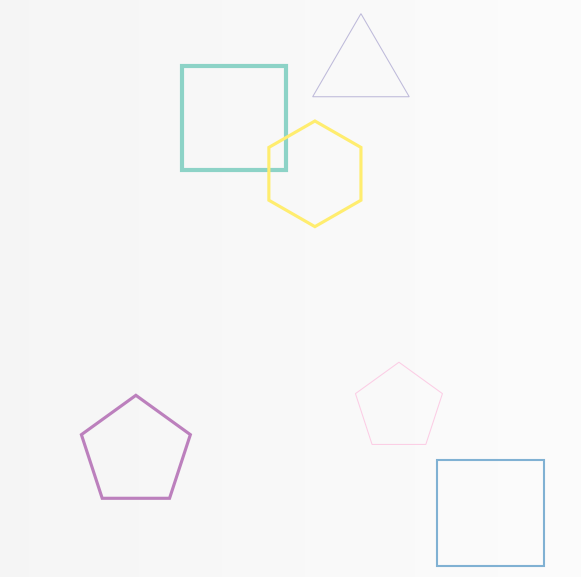[{"shape": "square", "thickness": 2, "radius": 0.45, "center": [0.402, 0.795]}, {"shape": "triangle", "thickness": 0.5, "radius": 0.48, "center": [0.621, 0.88]}, {"shape": "square", "thickness": 1, "radius": 0.46, "center": [0.844, 0.111]}, {"shape": "pentagon", "thickness": 0.5, "radius": 0.39, "center": [0.686, 0.293]}, {"shape": "pentagon", "thickness": 1.5, "radius": 0.49, "center": [0.234, 0.216]}, {"shape": "hexagon", "thickness": 1.5, "radius": 0.46, "center": [0.542, 0.698]}]